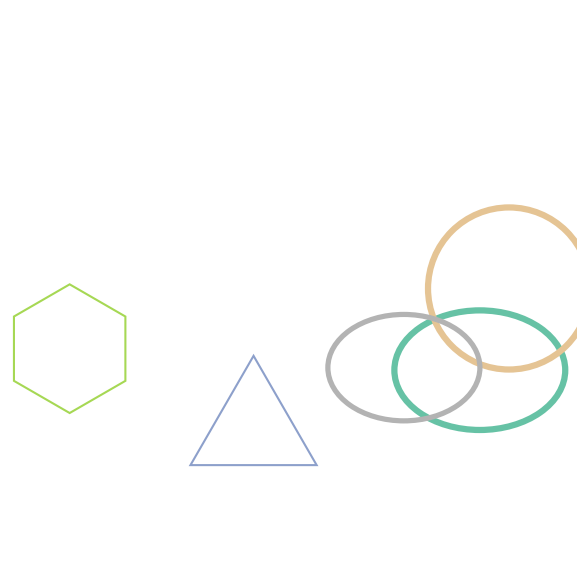[{"shape": "oval", "thickness": 3, "radius": 0.74, "center": [0.831, 0.358]}, {"shape": "triangle", "thickness": 1, "radius": 0.63, "center": [0.439, 0.257]}, {"shape": "hexagon", "thickness": 1, "radius": 0.56, "center": [0.121, 0.395]}, {"shape": "circle", "thickness": 3, "radius": 0.7, "center": [0.881, 0.5]}, {"shape": "oval", "thickness": 2.5, "radius": 0.66, "center": [0.699, 0.363]}]